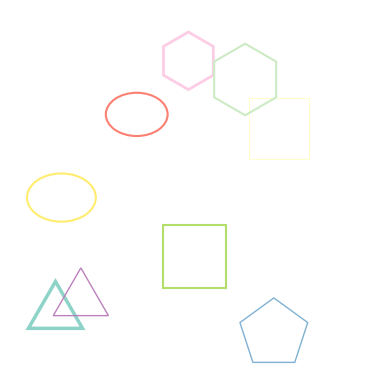[{"shape": "triangle", "thickness": 2.5, "radius": 0.41, "center": [0.144, 0.188]}, {"shape": "square", "thickness": 0.5, "radius": 0.39, "center": [0.724, 0.666]}, {"shape": "oval", "thickness": 1.5, "radius": 0.4, "center": [0.355, 0.703]}, {"shape": "pentagon", "thickness": 1, "radius": 0.46, "center": [0.711, 0.134]}, {"shape": "square", "thickness": 1.5, "radius": 0.41, "center": [0.505, 0.334]}, {"shape": "hexagon", "thickness": 2, "radius": 0.37, "center": [0.489, 0.842]}, {"shape": "triangle", "thickness": 1, "radius": 0.41, "center": [0.21, 0.221]}, {"shape": "hexagon", "thickness": 1.5, "radius": 0.46, "center": [0.637, 0.794]}, {"shape": "oval", "thickness": 1.5, "radius": 0.45, "center": [0.16, 0.487]}]